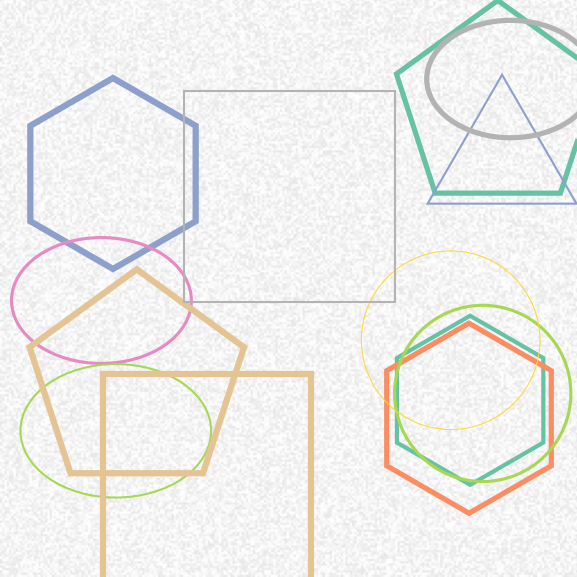[{"shape": "pentagon", "thickness": 2.5, "radius": 0.92, "center": [0.862, 0.814]}, {"shape": "hexagon", "thickness": 2, "radius": 0.73, "center": [0.814, 0.306]}, {"shape": "hexagon", "thickness": 2.5, "radius": 0.82, "center": [0.812, 0.275]}, {"shape": "hexagon", "thickness": 3, "radius": 0.83, "center": [0.196, 0.699]}, {"shape": "triangle", "thickness": 1, "radius": 0.74, "center": [0.869, 0.721]}, {"shape": "oval", "thickness": 1.5, "radius": 0.78, "center": [0.176, 0.479]}, {"shape": "circle", "thickness": 1.5, "radius": 0.76, "center": [0.836, 0.318]}, {"shape": "oval", "thickness": 1, "radius": 0.83, "center": [0.201, 0.253]}, {"shape": "circle", "thickness": 0.5, "radius": 0.77, "center": [0.78, 0.41]}, {"shape": "pentagon", "thickness": 3, "radius": 0.98, "center": [0.237, 0.338]}, {"shape": "square", "thickness": 3, "radius": 0.9, "center": [0.358, 0.171]}, {"shape": "square", "thickness": 1, "radius": 0.91, "center": [0.501, 0.659]}, {"shape": "oval", "thickness": 2.5, "radius": 0.73, "center": [0.884, 0.862]}]